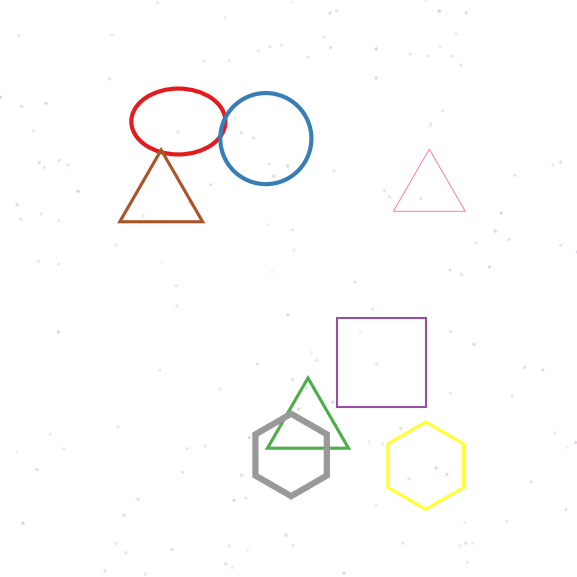[{"shape": "oval", "thickness": 2, "radius": 0.41, "center": [0.309, 0.789]}, {"shape": "circle", "thickness": 2, "radius": 0.39, "center": [0.46, 0.759]}, {"shape": "triangle", "thickness": 1.5, "radius": 0.41, "center": [0.533, 0.264]}, {"shape": "square", "thickness": 1, "radius": 0.38, "center": [0.66, 0.372]}, {"shape": "hexagon", "thickness": 1.5, "radius": 0.38, "center": [0.737, 0.193]}, {"shape": "triangle", "thickness": 1.5, "radius": 0.41, "center": [0.279, 0.657]}, {"shape": "triangle", "thickness": 0.5, "radius": 0.36, "center": [0.743, 0.669]}, {"shape": "hexagon", "thickness": 3, "radius": 0.36, "center": [0.504, 0.211]}]